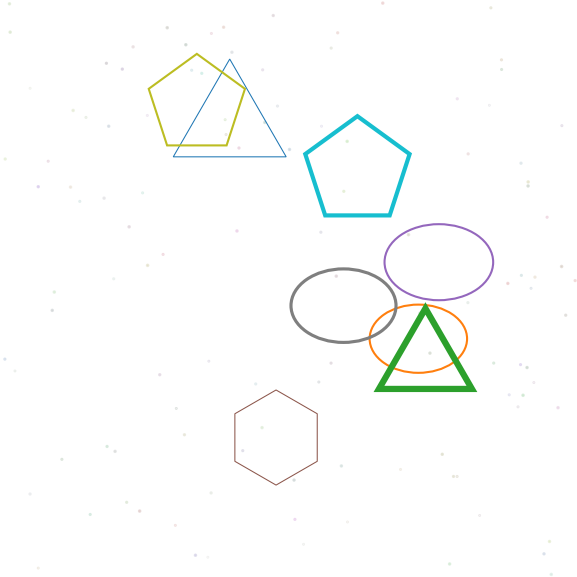[{"shape": "triangle", "thickness": 0.5, "radius": 0.56, "center": [0.398, 0.784]}, {"shape": "oval", "thickness": 1, "radius": 0.42, "center": [0.724, 0.413]}, {"shape": "triangle", "thickness": 3, "radius": 0.46, "center": [0.737, 0.372]}, {"shape": "oval", "thickness": 1, "radius": 0.47, "center": [0.76, 0.545]}, {"shape": "hexagon", "thickness": 0.5, "radius": 0.41, "center": [0.478, 0.241]}, {"shape": "oval", "thickness": 1.5, "radius": 0.45, "center": [0.595, 0.47]}, {"shape": "pentagon", "thickness": 1, "radius": 0.44, "center": [0.341, 0.818]}, {"shape": "pentagon", "thickness": 2, "radius": 0.47, "center": [0.619, 0.703]}]